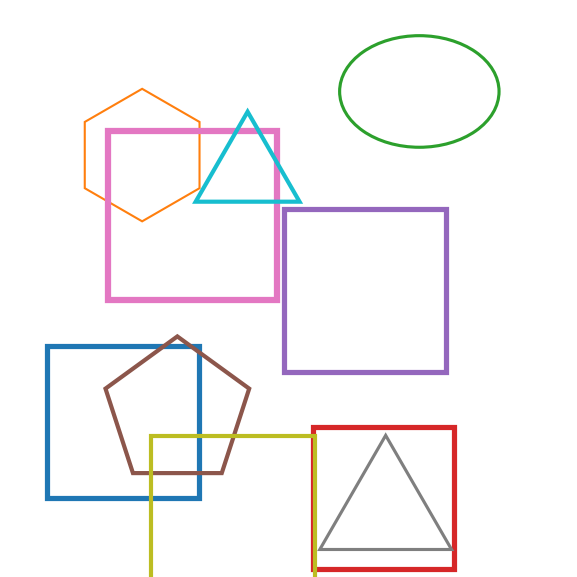[{"shape": "square", "thickness": 2.5, "radius": 0.66, "center": [0.213, 0.269]}, {"shape": "hexagon", "thickness": 1, "radius": 0.57, "center": [0.246, 0.731]}, {"shape": "oval", "thickness": 1.5, "radius": 0.69, "center": [0.726, 0.841]}, {"shape": "square", "thickness": 2.5, "radius": 0.61, "center": [0.664, 0.137]}, {"shape": "square", "thickness": 2.5, "radius": 0.7, "center": [0.632, 0.496]}, {"shape": "pentagon", "thickness": 2, "radius": 0.65, "center": [0.307, 0.286]}, {"shape": "square", "thickness": 3, "radius": 0.73, "center": [0.333, 0.627]}, {"shape": "triangle", "thickness": 1.5, "radius": 0.66, "center": [0.668, 0.114]}, {"shape": "square", "thickness": 2, "radius": 0.71, "center": [0.403, 0.103]}, {"shape": "triangle", "thickness": 2, "radius": 0.52, "center": [0.429, 0.702]}]